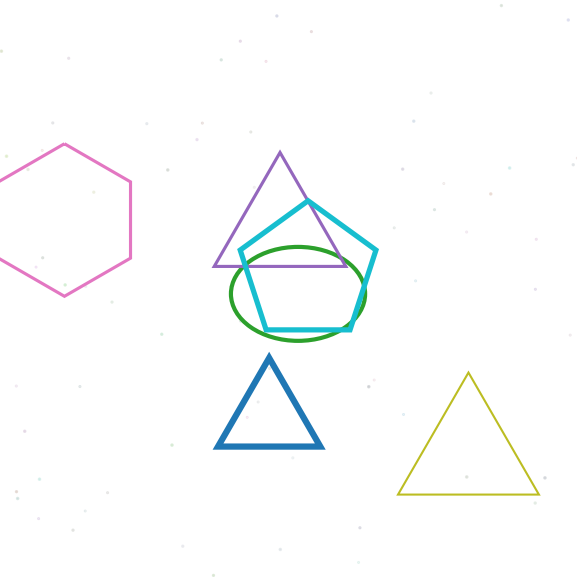[{"shape": "triangle", "thickness": 3, "radius": 0.51, "center": [0.466, 0.277]}, {"shape": "oval", "thickness": 2, "radius": 0.58, "center": [0.516, 0.49]}, {"shape": "triangle", "thickness": 1.5, "radius": 0.66, "center": [0.485, 0.604]}, {"shape": "hexagon", "thickness": 1.5, "radius": 0.66, "center": [0.112, 0.618]}, {"shape": "triangle", "thickness": 1, "radius": 0.7, "center": [0.811, 0.213]}, {"shape": "pentagon", "thickness": 2.5, "radius": 0.62, "center": [0.533, 0.528]}]